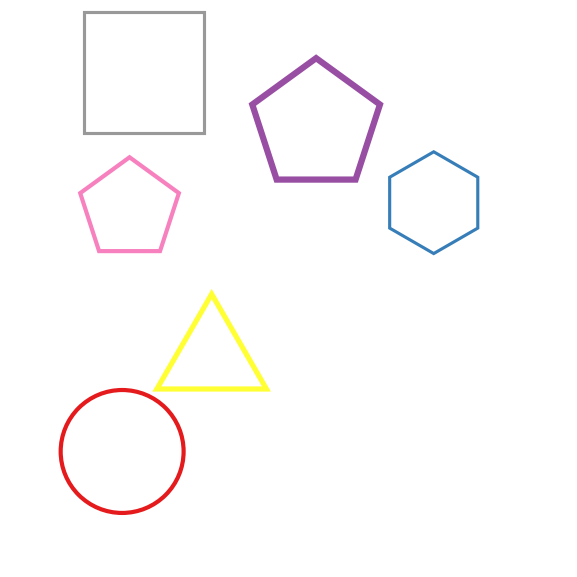[{"shape": "circle", "thickness": 2, "radius": 0.53, "center": [0.212, 0.217]}, {"shape": "hexagon", "thickness": 1.5, "radius": 0.44, "center": [0.751, 0.648]}, {"shape": "pentagon", "thickness": 3, "radius": 0.58, "center": [0.547, 0.782]}, {"shape": "triangle", "thickness": 2.5, "radius": 0.55, "center": [0.367, 0.38]}, {"shape": "pentagon", "thickness": 2, "radius": 0.45, "center": [0.224, 0.637]}, {"shape": "square", "thickness": 1.5, "radius": 0.52, "center": [0.25, 0.873]}]